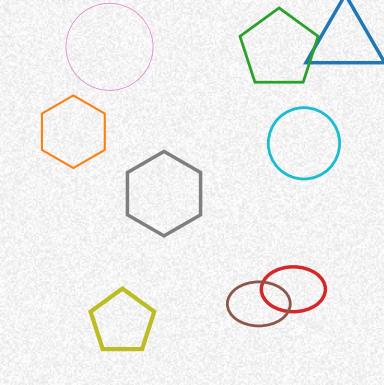[{"shape": "triangle", "thickness": 2.5, "radius": 0.59, "center": [0.897, 0.896]}, {"shape": "hexagon", "thickness": 1.5, "radius": 0.47, "center": [0.191, 0.658]}, {"shape": "pentagon", "thickness": 2, "radius": 0.53, "center": [0.725, 0.873]}, {"shape": "oval", "thickness": 2.5, "radius": 0.42, "center": [0.762, 0.249]}, {"shape": "oval", "thickness": 2, "radius": 0.41, "center": [0.672, 0.211]}, {"shape": "circle", "thickness": 0.5, "radius": 0.57, "center": [0.284, 0.878]}, {"shape": "hexagon", "thickness": 2.5, "radius": 0.55, "center": [0.426, 0.497]}, {"shape": "pentagon", "thickness": 3, "radius": 0.43, "center": [0.318, 0.164]}, {"shape": "circle", "thickness": 2, "radius": 0.46, "center": [0.789, 0.628]}]